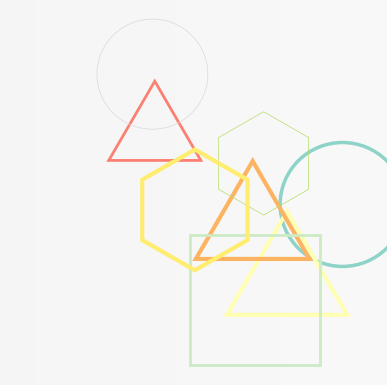[{"shape": "circle", "thickness": 2.5, "radius": 0.8, "center": [0.884, 0.469]}, {"shape": "triangle", "thickness": 3, "radius": 0.9, "center": [0.741, 0.272]}, {"shape": "triangle", "thickness": 2, "radius": 0.69, "center": [0.399, 0.652]}, {"shape": "triangle", "thickness": 3, "radius": 0.85, "center": [0.652, 0.412]}, {"shape": "hexagon", "thickness": 0.5, "radius": 0.67, "center": [0.68, 0.576]}, {"shape": "circle", "thickness": 0.5, "radius": 0.72, "center": [0.393, 0.807]}, {"shape": "square", "thickness": 2, "radius": 0.84, "center": [0.657, 0.221]}, {"shape": "hexagon", "thickness": 3, "radius": 0.78, "center": [0.503, 0.455]}]